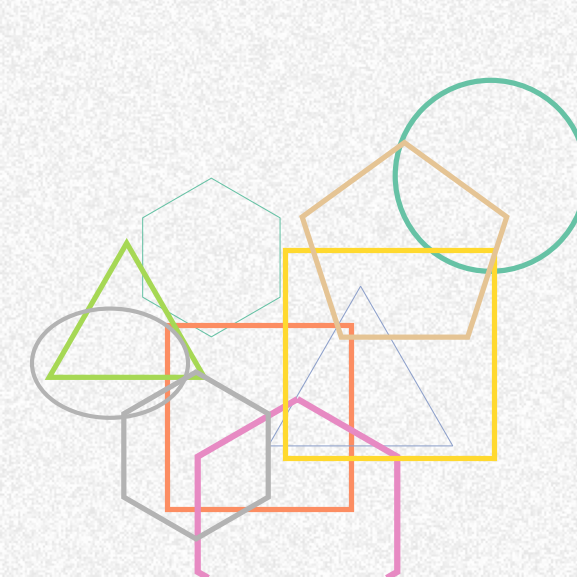[{"shape": "circle", "thickness": 2.5, "radius": 0.83, "center": [0.85, 0.695]}, {"shape": "hexagon", "thickness": 0.5, "radius": 0.69, "center": [0.366, 0.553]}, {"shape": "square", "thickness": 2.5, "radius": 0.8, "center": [0.448, 0.278]}, {"shape": "triangle", "thickness": 0.5, "radius": 0.92, "center": [0.624, 0.319]}, {"shape": "hexagon", "thickness": 3, "radius": 1.0, "center": [0.515, 0.109]}, {"shape": "triangle", "thickness": 2.5, "radius": 0.78, "center": [0.219, 0.423]}, {"shape": "square", "thickness": 2.5, "radius": 0.9, "center": [0.674, 0.386]}, {"shape": "pentagon", "thickness": 2.5, "radius": 0.93, "center": [0.7, 0.566]}, {"shape": "hexagon", "thickness": 2.5, "radius": 0.72, "center": [0.339, 0.21]}, {"shape": "oval", "thickness": 2, "radius": 0.68, "center": [0.19, 0.37]}]